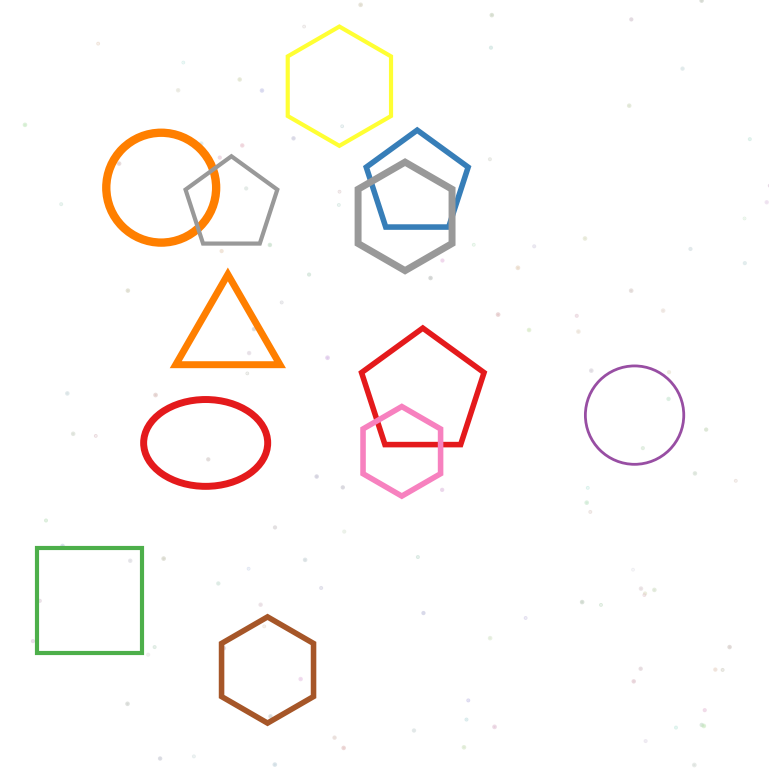[{"shape": "oval", "thickness": 2.5, "radius": 0.4, "center": [0.267, 0.425]}, {"shape": "pentagon", "thickness": 2, "radius": 0.42, "center": [0.549, 0.49]}, {"shape": "pentagon", "thickness": 2, "radius": 0.35, "center": [0.542, 0.761]}, {"shape": "square", "thickness": 1.5, "radius": 0.34, "center": [0.116, 0.22]}, {"shape": "circle", "thickness": 1, "radius": 0.32, "center": [0.824, 0.461]}, {"shape": "triangle", "thickness": 2.5, "radius": 0.39, "center": [0.296, 0.565]}, {"shape": "circle", "thickness": 3, "radius": 0.36, "center": [0.209, 0.756]}, {"shape": "hexagon", "thickness": 1.5, "radius": 0.39, "center": [0.441, 0.888]}, {"shape": "hexagon", "thickness": 2, "radius": 0.34, "center": [0.347, 0.13]}, {"shape": "hexagon", "thickness": 2, "radius": 0.29, "center": [0.522, 0.414]}, {"shape": "pentagon", "thickness": 1.5, "radius": 0.31, "center": [0.301, 0.734]}, {"shape": "hexagon", "thickness": 2.5, "radius": 0.35, "center": [0.526, 0.719]}]